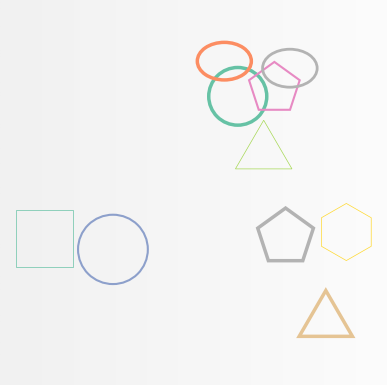[{"shape": "circle", "thickness": 2.5, "radius": 0.37, "center": [0.614, 0.75]}, {"shape": "square", "thickness": 0.5, "radius": 0.37, "center": [0.115, 0.38]}, {"shape": "oval", "thickness": 2.5, "radius": 0.35, "center": [0.579, 0.841]}, {"shape": "circle", "thickness": 1.5, "radius": 0.45, "center": [0.291, 0.352]}, {"shape": "pentagon", "thickness": 1.5, "radius": 0.34, "center": [0.708, 0.77]}, {"shape": "triangle", "thickness": 0.5, "radius": 0.42, "center": [0.68, 0.603]}, {"shape": "hexagon", "thickness": 0.5, "radius": 0.37, "center": [0.894, 0.397]}, {"shape": "triangle", "thickness": 2.5, "radius": 0.4, "center": [0.841, 0.166]}, {"shape": "pentagon", "thickness": 2.5, "radius": 0.38, "center": [0.737, 0.384]}, {"shape": "oval", "thickness": 2, "radius": 0.35, "center": [0.748, 0.823]}]